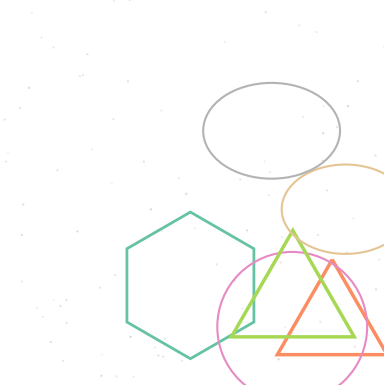[{"shape": "hexagon", "thickness": 2, "radius": 0.95, "center": [0.495, 0.259]}, {"shape": "triangle", "thickness": 2.5, "radius": 0.82, "center": [0.863, 0.161]}, {"shape": "circle", "thickness": 1.5, "radius": 0.97, "center": [0.759, 0.151]}, {"shape": "triangle", "thickness": 2.5, "radius": 0.92, "center": [0.761, 0.217]}, {"shape": "oval", "thickness": 1.5, "radius": 0.83, "center": [0.898, 0.457]}, {"shape": "oval", "thickness": 1.5, "radius": 0.89, "center": [0.705, 0.66]}]